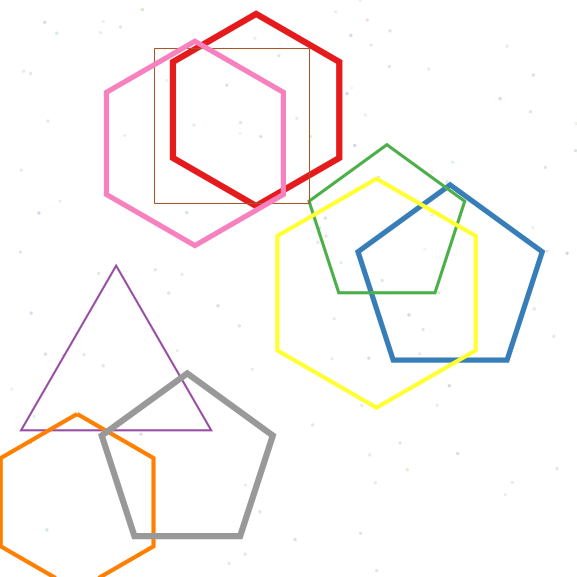[{"shape": "hexagon", "thickness": 3, "radius": 0.83, "center": [0.443, 0.809]}, {"shape": "pentagon", "thickness": 2.5, "radius": 0.84, "center": [0.779, 0.511]}, {"shape": "pentagon", "thickness": 1.5, "radius": 0.71, "center": [0.67, 0.607]}, {"shape": "triangle", "thickness": 1, "radius": 0.95, "center": [0.201, 0.349]}, {"shape": "hexagon", "thickness": 2, "radius": 0.76, "center": [0.134, 0.13]}, {"shape": "hexagon", "thickness": 2, "radius": 0.99, "center": [0.652, 0.491]}, {"shape": "square", "thickness": 0.5, "radius": 0.67, "center": [0.4, 0.782]}, {"shape": "hexagon", "thickness": 2.5, "radius": 0.88, "center": [0.338, 0.751]}, {"shape": "pentagon", "thickness": 3, "radius": 0.78, "center": [0.324, 0.197]}]